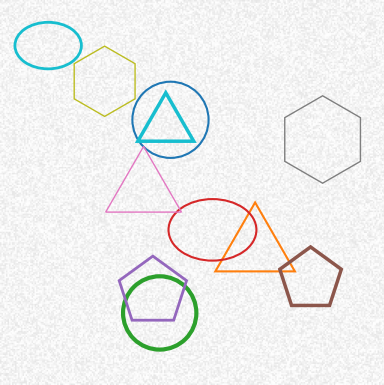[{"shape": "circle", "thickness": 1.5, "radius": 0.49, "center": [0.443, 0.689]}, {"shape": "triangle", "thickness": 1.5, "radius": 0.6, "center": [0.663, 0.355]}, {"shape": "circle", "thickness": 3, "radius": 0.48, "center": [0.415, 0.187]}, {"shape": "oval", "thickness": 1.5, "radius": 0.57, "center": [0.552, 0.403]}, {"shape": "pentagon", "thickness": 2, "radius": 0.46, "center": [0.397, 0.243]}, {"shape": "pentagon", "thickness": 2.5, "radius": 0.42, "center": [0.807, 0.275]}, {"shape": "triangle", "thickness": 1, "radius": 0.57, "center": [0.373, 0.506]}, {"shape": "hexagon", "thickness": 1, "radius": 0.57, "center": [0.838, 0.638]}, {"shape": "hexagon", "thickness": 1, "radius": 0.46, "center": [0.272, 0.789]}, {"shape": "oval", "thickness": 2, "radius": 0.43, "center": [0.125, 0.882]}, {"shape": "triangle", "thickness": 2.5, "radius": 0.42, "center": [0.431, 0.675]}]